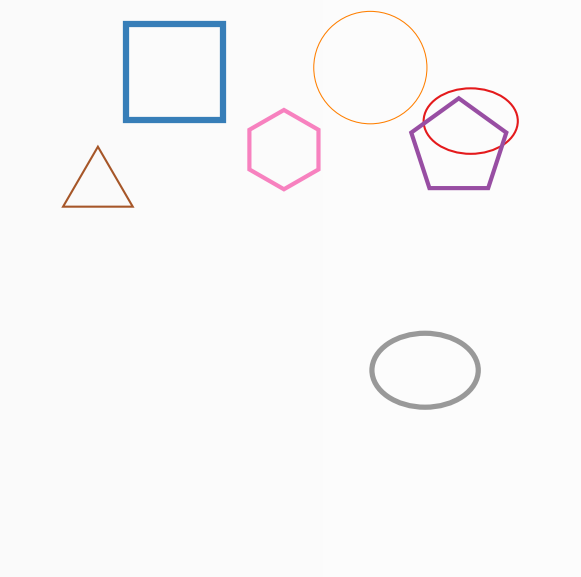[{"shape": "oval", "thickness": 1, "radius": 0.41, "center": [0.81, 0.789]}, {"shape": "square", "thickness": 3, "radius": 0.42, "center": [0.301, 0.875]}, {"shape": "pentagon", "thickness": 2, "radius": 0.43, "center": [0.789, 0.743]}, {"shape": "circle", "thickness": 0.5, "radius": 0.49, "center": [0.637, 0.882]}, {"shape": "triangle", "thickness": 1, "radius": 0.35, "center": [0.168, 0.676]}, {"shape": "hexagon", "thickness": 2, "radius": 0.34, "center": [0.489, 0.74]}, {"shape": "oval", "thickness": 2.5, "radius": 0.46, "center": [0.731, 0.358]}]